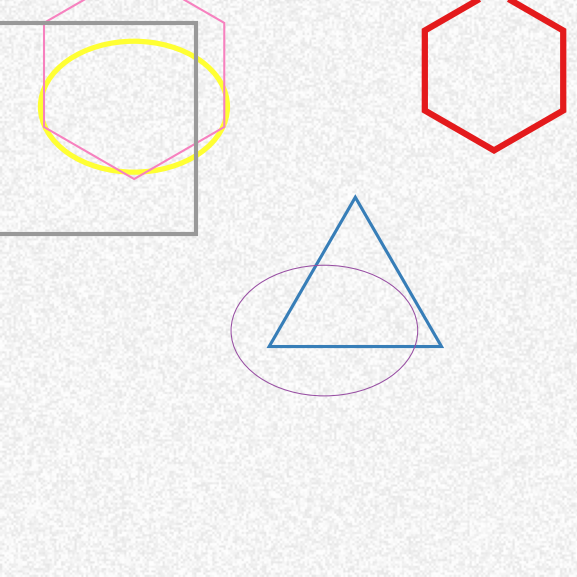[{"shape": "hexagon", "thickness": 3, "radius": 0.69, "center": [0.855, 0.877]}, {"shape": "triangle", "thickness": 1.5, "radius": 0.86, "center": [0.615, 0.485]}, {"shape": "oval", "thickness": 0.5, "radius": 0.81, "center": [0.562, 0.427]}, {"shape": "oval", "thickness": 2.5, "radius": 0.81, "center": [0.232, 0.814]}, {"shape": "hexagon", "thickness": 1, "radius": 0.9, "center": [0.232, 0.869]}, {"shape": "square", "thickness": 2, "radius": 0.91, "center": [0.157, 0.777]}]